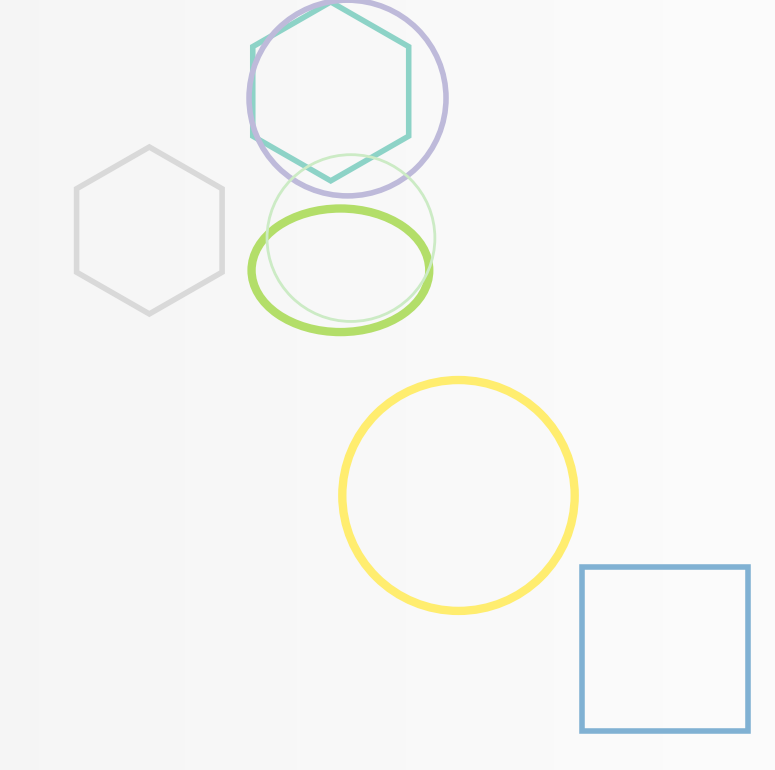[{"shape": "hexagon", "thickness": 2, "radius": 0.58, "center": [0.427, 0.881]}, {"shape": "circle", "thickness": 2, "radius": 0.64, "center": [0.448, 0.873]}, {"shape": "square", "thickness": 2, "radius": 0.53, "center": [0.858, 0.157]}, {"shape": "oval", "thickness": 3, "radius": 0.57, "center": [0.439, 0.649]}, {"shape": "hexagon", "thickness": 2, "radius": 0.54, "center": [0.193, 0.701]}, {"shape": "circle", "thickness": 1, "radius": 0.54, "center": [0.453, 0.691]}, {"shape": "circle", "thickness": 3, "radius": 0.75, "center": [0.592, 0.357]}]